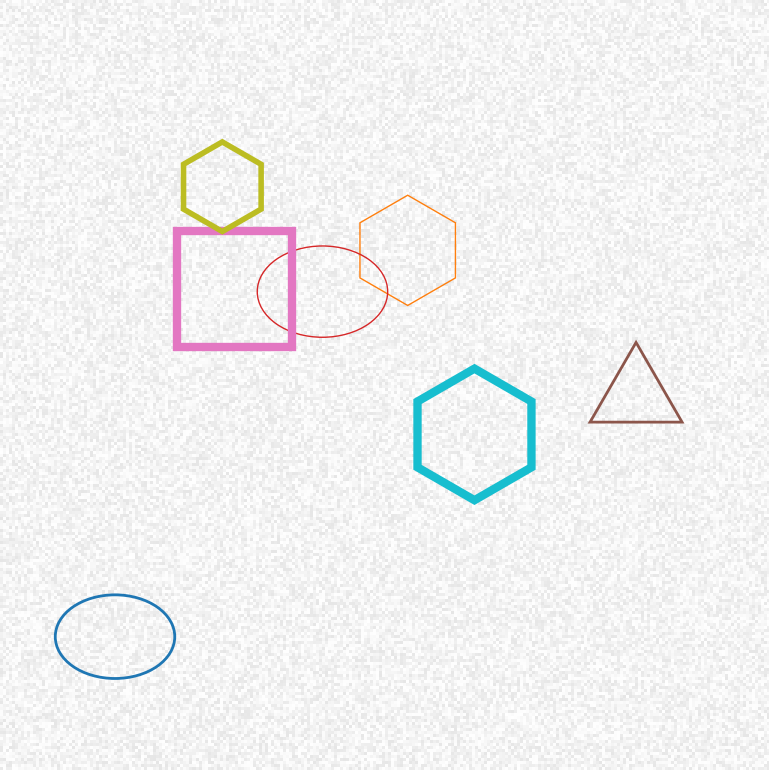[{"shape": "oval", "thickness": 1, "radius": 0.39, "center": [0.149, 0.173]}, {"shape": "hexagon", "thickness": 0.5, "radius": 0.36, "center": [0.529, 0.675]}, {"shape": "oval", "thickness": 0.5, "radius": 0.42, "center": [0.419, 0.621]}, {"shape": "triangle", "thickness": 1, "radius": 0.35, "center": [0.826, 0.486]}, {"shape": "square", "thickness": 3, "radius": 0.38, "center": [0.304, 0.625]}, {"shape": "hexagon", "thickness": 2, "radius": 0.29, "center": [0.289, 0.758]}, {"shape": "hexagon", "thickness": 3, "radius": 0.43, "center": [0.616, 0.436]}]